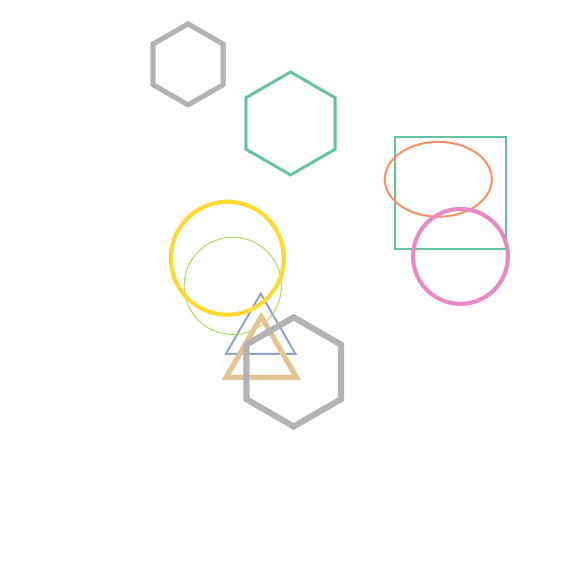[{"shape": "hexagon", "thickness": 1.5, "radius": 0.45, "center": [0.503, 0.785]}, {"shape": "square", "thickness": 1, "radius": 0.48, "center": [0.78, 0.665]}, {"shape": "oval", "thickness": 1, "radius": 0.46, "center": [0.759, 0.689]}, {"shape": "triangle", "thickness": 1, "radius": 0.35, "center": [0.451, 0.421]}, {"shape": "circle", "thickness": 2, "radius": 0.41, "center": [0.797, 0.555]}, {"shape": "circle", "thickness": 0.5, "radius": 0.42, "center": [0.403, 0.504]}, {"shape": "circle", "thickness": 2, "radius": 0.49, "center": [0.394, 0.552]}, {"shape": "triangle", "thickness": 2.5, "radius": 0.35, "center": [0.452, 0.381]}, {"shape": "hexagon", "thickness": 3, "radius": 0.47, "center": [0.509, 0.355]}, {"shape": "hexagon", "thickness": 2.5, "radius": 0.35, "center": [0.326, 0.888]}]